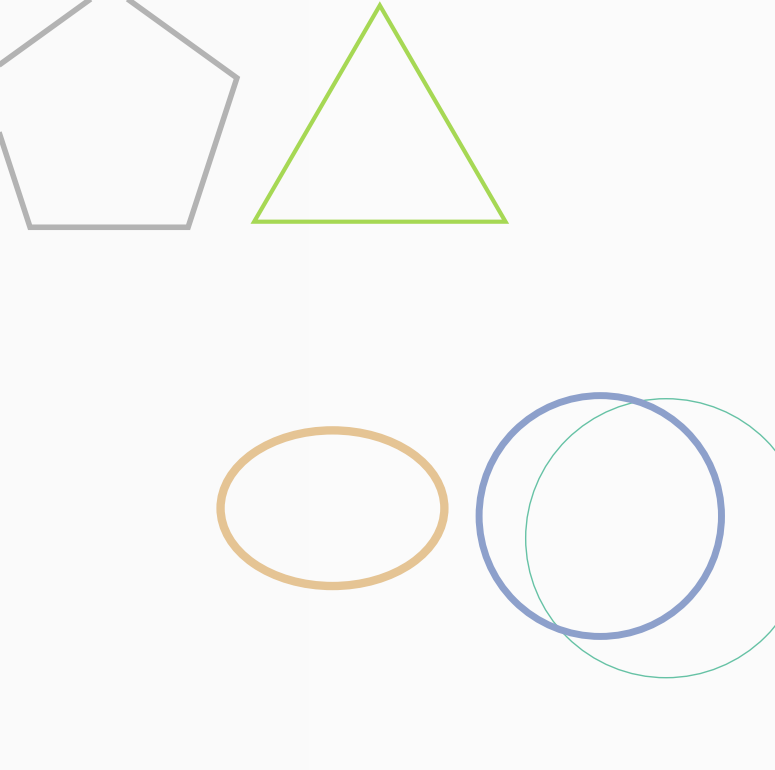[{"shape": "circle", "thickness": 0.5, "radius": 0.91, "center": [0.859, 0.301]}, {"shape": "circle", "thickness": 2.5, "radius": 0.78, "center": [0.775, 0.33]}, {"shape": "triangle", "thickness": 1.5, "radius": 0.94, "center": [0.49, 0.806]}, {"shape": "oval", "thickness": 3, "radius": 0.72, "center": [0.429, 0.34]}, {"shape": "pentagon", "thickness": 2, "radius": 0.87, "center": [0.141, 0.845]}]